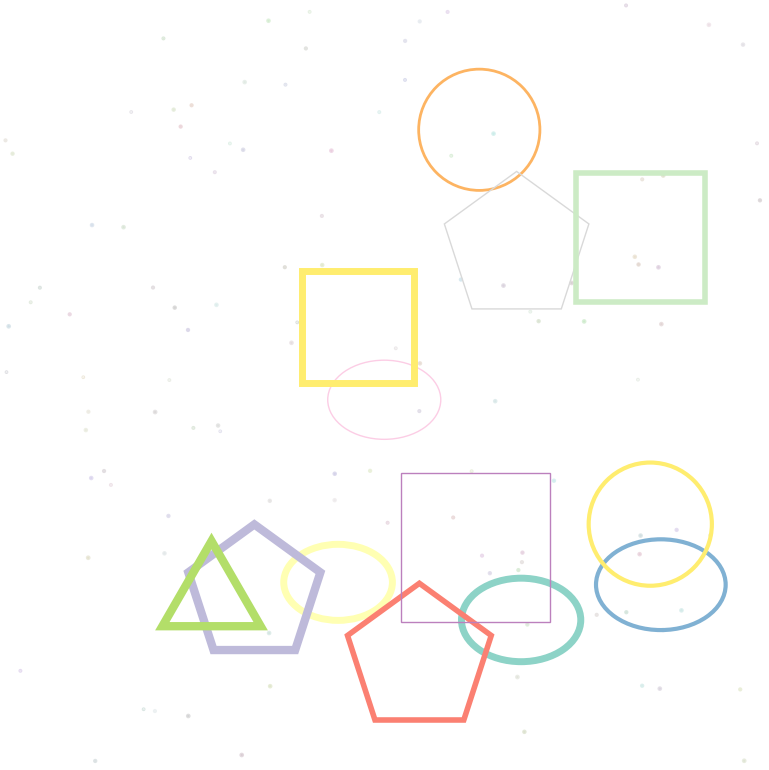[{"shape": "oval", "thickness": 2.5, "radius": 0.39, "center": [0.677, 0.195]}, {"shape": "oval", "thickness": 2.5, "radius": 0.35, "center": [0.439, 0.244]}, {"shape": "pentagon", "thickness": 3, "radius": 0.45, "center": [0.33, 0.229]}, {"shape": "pentagon", "thickness": 2, "radius": 0.49, "center": [0.545, 0.144]}, {"shape": "oval", "thickness": 1.5, "radius": 0.42, "center": [0.858, 0.241]}, {"shape": "circle", "thickness": 1, "radius": 0.39, "center": [0.622, 0.831]}, {"shape": "triangle", "thickness": 3, "radius": 0.37, "center": [0.275, 0.224]}, {"shape": "oval", "thickness": 0.5, "radius": 0.37, "center": [0.499, 0.481]}, {"shape": "pentagon", "thickness": 0.5, "radius": 0.49, "center": [0.671, 0.679]}, {"shape": "square", "thickness": 0.5, "radius": 0.48, "center": [0.618, 0.289]}, {"shape": "square", "thickness": 2, "radius": 0.42, "center": [0.831, 0.691]}, {"shape": "circle", "thickness": 1.5, "radius": 0.4, "center": [0.845, 0.319]}, {"shape": "square", "thickness": 2.5, "radius": 0.36, "center": [0.465, 0.576]}]